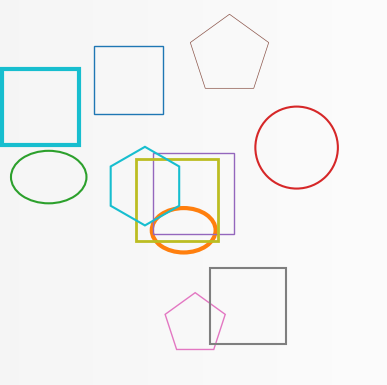[{"shape": "square", "thickness": 1, "radius": 0.44, "center": [0.332, 0.791]}, {"shape": "oval", "thickness": 3, "radius": 0.41, "center": [0.474, 0.402]}, {"shape": "oval", "thickness": 1.5, "radius": 0.49, "center": [0.126, 0.54]}, {"shape": "circle", "thickness": 1.5, "radius": 0.53, "center": [0.765, 0.617]}, {"shape": "square", "thickness": 1, "radius": 0.53, "center": [0.499, 0.498]}, {"shape": "pentagon", "thickness": 0.5, "radius": 0.53, "center": [0.592, 0.857]}, {"shape": "pentagon", "thickness": 1, "radius": 0.41, "center": [0.504, 0.158]}, {"shape": "square", "thickness": 1.5, "radius": 0.49, "center": [0.64, 0.206]}, {"shape": "square", "thickness": 2, "radius": 0.53, "center": [0.457, 0.48]}, {"shape": "square", "thickness": 3, "radius": 0.5, "center": [0.104, 0.722]}, {"shape": "hexagon", "thickness": 1.5, "radius": 0.51, "center": [0.374, 0.517]}]